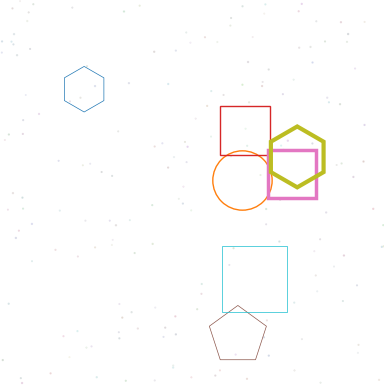[{"shape": "hexagon", "thickness": 0.5, "radius": 0.3, "center": [0.219, 0.768]}, {"shape": "circle", "thickness": 1, "radius": 0.39, "center": [0.63, 0.531]}, {"shape": "square", "thickness": 1, "radius": 0.32, "center": [0.636, 0.661]}, {"shape": "pentagon", "thickness": 0.5, "radius": 0.39, "center": [0.618, 0.129]}, {"shape": "square", "thickness": 2.5, "radius": 0.31, "center": [0.759, 0.547]}, {"shape": "hexagon", "thickness": 3, "radius": 0.4, "center": [0.772, 0.592]}, {"shape": "square", "thickness": 0.5, "radius": 0.43, "center": [0.661, 0.276]}]